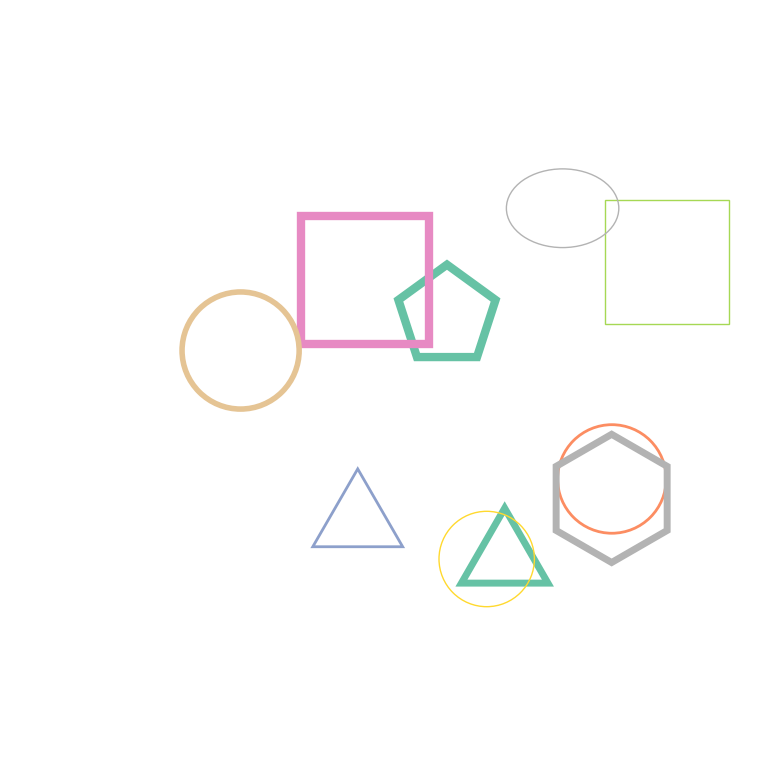[{"shape": "pentagon", "thickness": 3, "radius": 0.33, "center": [0.58, 0.59]}, {"shape": "triangle", "thickness": 2.5, "radius": 0.32, "center": [0.655, 0.275]}, {"shape": "circle", "thickness": 1, "radius": 0.35, "center": [0.795, 0.378]}, {"shape": "triangle", "thickness": 1, "radius": 0.34, "center": [0.465, 0.324]}, {"shape": "square", "thickness": 3, "radius": 0.42, "center": [0.474, 0.636]}, {"shape": "square", "thickness": 0.5, "radius": 0.4, "center": [0.866, 0.66]}, {"shape": "circle", "thickness": 0.5, "radius": 0.31, "center": [0.632, 0.274]}, {"shape": "circle", "thickness": 2, "radius": 0.38, "center": [0.312, 0.545]}, {"shape": "oval", "thickness": 0.5, "radius": 0.37, "center": [0.731, 0.73]}, {"shape": "hexagon", "thickness": 2.5, "radius": 0.42, "center": [0.794, 0.353]}]